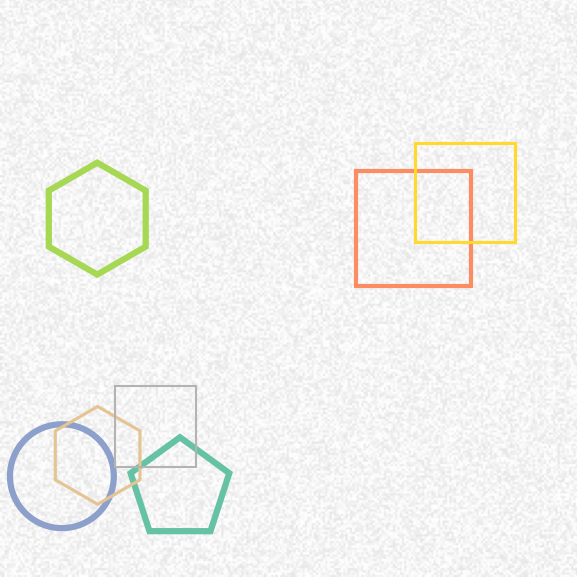[{"shape": "pentagon", "thickness": 3, "radius": 0.45, "center": [0.312, 0.152]}, {"shape": "square", "thickness": 2, "radius": 0.5, "center": [0.715, 0.603]}, {"shape": "circle", "thickness": 3, "radius": 0.45, "center": [0.107, 0.175]}, {"shape": "hexagon", "thickness": 3, "radius": 0.48, "center": [0.168, 0.621]}, {"shape": "square", "thickness": 1.5, "radius": 0.43, "center": [0.805, 0.665]}, {"shape": "hexagon", "thickness": 1.5, "radius": 0.42, "center": [0.169, 0.211]}, {"shape": "square", "thickness": 1, "radius": 0.35, "center": [0.269, 0.261]}]